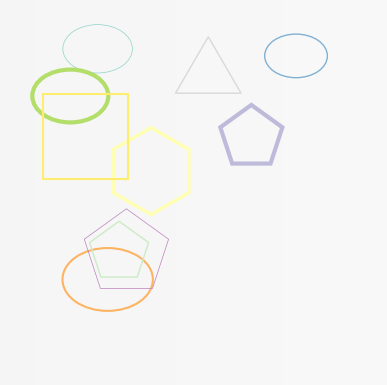[{"shape": "oval", "thickness": 0.5, "radius": 0.45, "center": [0.252, 0.873]}, {"shape": "hexagon", "thickness": 2.5, "radius": 0.56, "center": [0.39, 0.556]}, {"shape": "pentagon", "thickness": 3, "radius": 0.42, "center": [0.649, 0.643]}, {"shape": "oval", "thickness": 1, "radius": 0.4, "center": [0.764, 0.855]}, {"shape": "oval", "thickness": 1.5, "radius": 0.58, "center": [0.278, 0.274]}, {"shape": "oval", "thickness": 3, "radius": 0.49, "center": [0.181, 0.751]}, {"shape": "triangle", "thickness": 1, "radius": 0.49, "center": [0.538, 0.807]}, {"shape": "pentagon", "thickness": 0.5, "radius": 0.57, "center": [0.326, 0.343]}, {"shape": "pentagon", "thickness": 1, "radius": 0.4, "center": [0.307, 0.345]}, {"shape": "square", "thickness": 1.5, "radius": 0.55, "center": [0.22, 0.645]}]